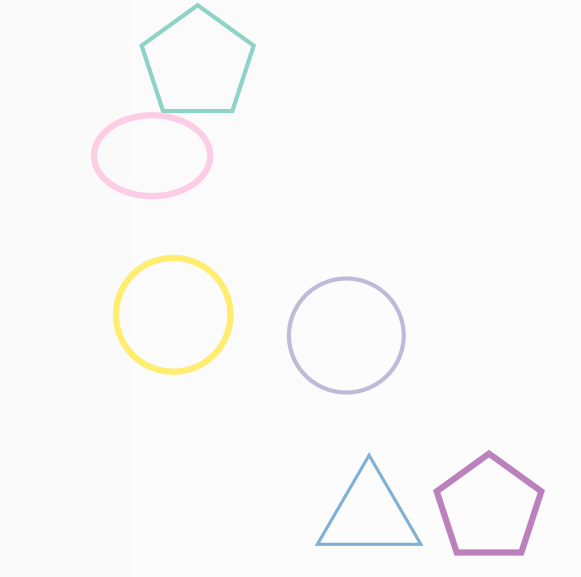[{"shape": "pentagon", "thickness": 2, "radius": 0.51, "center": [0.34, 0.889]}, {"shape": "circle", "thickness": 2, "radius": 0.49, "center": [0.596, 0.418]}, {"shape": "triangle", "thickness": 1.5, "radius": 0.51, "center": [0.635, 0.108]}, {"shape": "oval", "thickness": 3, "radius": 0.5, "center": [0.262, 0.73]}, {"shape": "pentagon", "thickness": 3, "radius": 0.47, "center": [0.841, 0.119]}, {"shape": "circle", "thickness": 3, "radius": 0.49, "center": [0.298, 0.454]}]